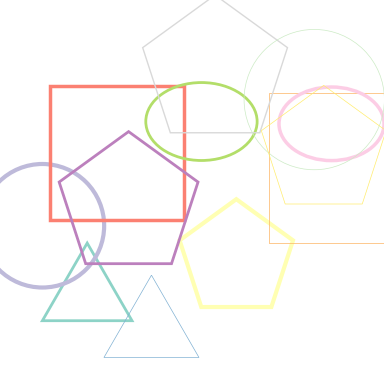[{"shape": "triangle", "thickness": 2, "radius": 0.67, "center": [0.226, 0.234]}, {"shape": "pentagon", "thickness": 3, "radius": 0.77, "center": [0.614, 0.328]}, {"shape": "circle", "thickness": 3, "radius": 0.8, "center": [0.11, 0.414]}, {"shape": "square", "thickness": 2.5, "radius": 0.87, "center": [0.305, 0.603]}, {"shape": "triangle", "thickness": 0.5, "radius": 0.71, "center": [0.393, 0.143]}, {"shape": "square", "thickness": 0.5, "radius": 0.97, "center": [0.892, 0.564]}, {"shape": "oval", "thickness": 2, "radius": 0.72, "center": [0.523, 0.684]}, {"shape": "oval", "thickness": 2.5, "radius": 0.68, "center": [0.861, 0.678]}, {"shape": "pentagon", "thickness": 1, "radius": 0.99, "center": [0.559, 0.815]}, {"shape": "pentagon", "thickness": 2, "radius": 0.95, "center": [0.334, 0.469]}, {"shape": "circle", "thickness": 0.5, "radius": 0.91, "center": [0.816, 0.741]}, {"shape": "pentagon", "thickness": 0.5, "radius": 0.85, "center": [0.841, 0.608]}]